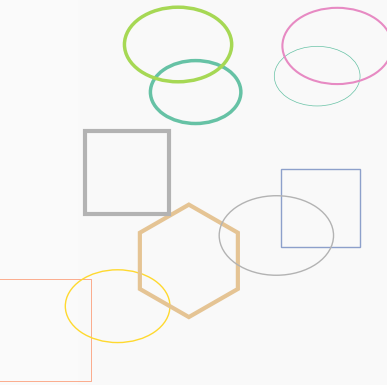[{"shape": "oval", "thickness": 0.5, "radius": 0.55, "center": [0.819, 0.802]}, {"shape": "oval", "thickness": 2.5, "radius": 0.58, "center": [0.505, 0.761]}, {"shape": "square", "thickness": 0.5, "radius": 0.66, "center": [0.102, 0.142]}, {"shape": "square", "thickness": 1, "radius": 0.5, "center": [0.827, 0.459]}, {"shape": "oval", "thickness": 1.5, "radius": 0.71, "center": [0.87, 0.881]}, {"shape": "oval", "thickness": 2.5, "radius": 0.69, "center": [0.46, 0.884]}, {"shape": "oval", "thickness": 1, "radius": 0.68, "center": [0.304, 0.205]}, {"shape": "hexagon", "thickness": 3, "radius": 0.73, "center": [0.487, 0.322]}, {"shape": "square", "thickness": 3, "radius": 0.54, "center": [0.328, 0.552]}, {"shape": "oval", "thickness": 1, "radius": 0.74, "center": [0.713, 0.388]}]